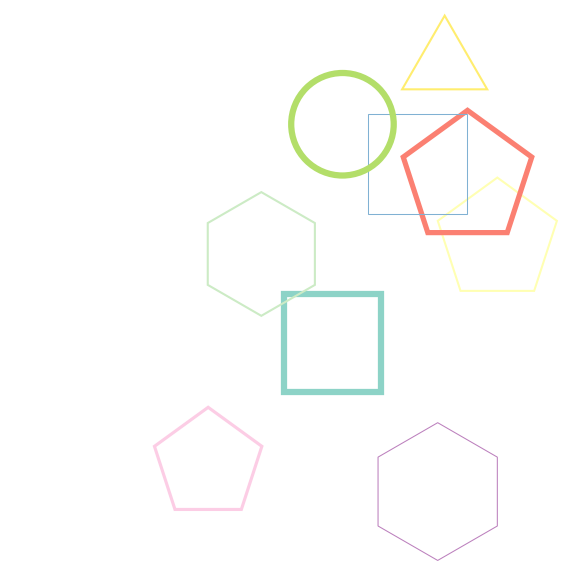[{"shape": "square", "thickness": 3, "radius": 0.42, "center": [0.575, 0.405]}, {"shape": "pentagon", "thickness": 1, "radius": 0.54, "center": [0.861, 0.583]}, {"shape": "pentagon", "thickness": 2.5, "radius": 0.59, "center": [0.81, 0.691]}, {"shape": "square", "thickness": 0.5, "radius": 0.43, "center": [0.723, 0.715]}, {"shape": "circle", "thickness": 3, "radius": 0.44, "center": [0.593, 0.784]}, {"shape": "pentagon", "thickness": 1.5, "radius": 0.49, "center": [0.36, 0.196]}, {"shape": "hexagon", "thickness": 0.5, "radius": 0.6, "center": [0.758, 0.148]}, {"shape": "hexagon", "thickness": 1, "radius": 0.54, "center": [0.453, 0.559]}, {"shape": "triangle", "thickness": 1, "radius": 0.43, "center": [0.77, 0.887]}]